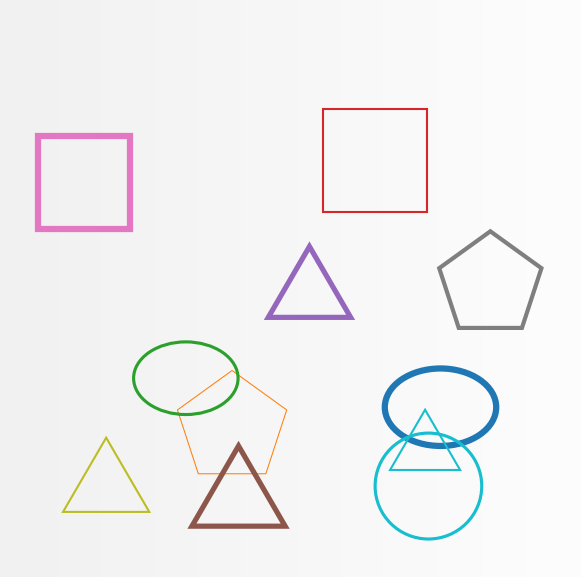[{"shape": "oval", "thickness": 3, "radius": 0.48, "center": [0.758, 0.294]}, {"shape": "pentagon", "thickness": 0.5, "radius": 0.49, "center": [0.399, 0.259]}, {"shape": "oval", "thickness": 1.5, "radius": 0.45, "center": [0.32, 0.344]}, {"shape": "square", "thickness": 1, "radius": 0.45, "center": [0.646, 0.721]}, {"shape": "triangle", "thickness": 2.5, "radius": 0.41, "center": [0.532, 0.49]}, {"shape": "triangle", "thickness": 2.5, "radius": 0.46, "center": [0.41, 0.134]}, {"shape": "square", "thickness": 3, "radius": 0.4, "center": [0.145, 0.683]}, {"shape": "pentagon", "thickness": 2, "radius": 0.46, "center": [0.844, 0.506]}, {"shape": "triangle", "thickness": 1, "radius": 0.43, "center": [0.183, 0.156]}, {"shape": "circle", "thickness": 1.5, "radius": 0.46, "center": [0.737, 0.157]}, {"shape": "triangle", "thickness": 1, "radius": 0.35, "center": [0.731, 0.22]}]